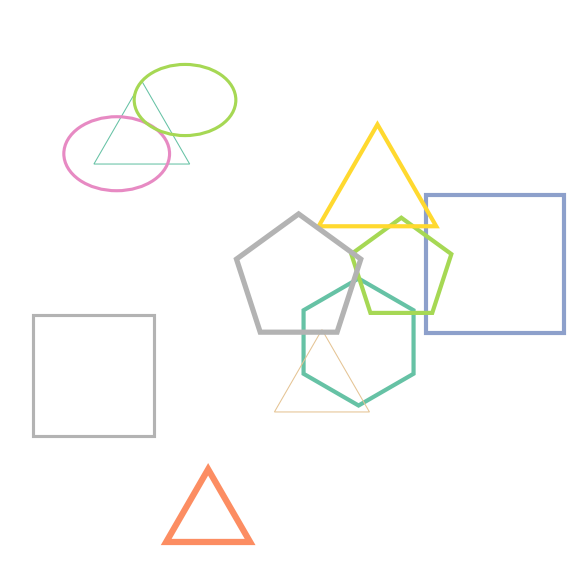[{"shape": "hexagon", "thickness": 2, "radius": 0.55, "center": [0.621, 0.407]}, {"shape": "triangle", "thickness": 0.5, "radius": 0.48, "center": [0.246, 0.763]}, {"shape": "triangle", "thickness": 3, "radius": 0.42, "center": [0.36, 0.103]}, {"shape": "square", "thickness": 2, "radius": 0.6, "center": [0.857, 0.542]}, {"shape": "oval", "thickness": 1.5, "radius": 0.46, "center": [0.202, 0.733]}, {"shape": "oval", "thickness": 1.5, "radius": 0.44, "center": [0.32, 0.826]}, {"shape": "pentagon", "thickness": 2, "radius": 0.46, "center": [0.695, 0.531]}, {"shape": "triangle", "thickness": 2, "radius": 0.59, "center": [0.654, 0.666]}, {"shape": "triangle", "thickness": 0.5, "radius": 0.48, "center": [0.557, 0.333]}, {"shape": "pentagon", "thickness": 2.5, "radius": 0.57, "center": [0.517, 0.515]}, {"shape": "square", "thickness": 1.5, "radius": 0.52, "center": [0.162, 0.348]}]